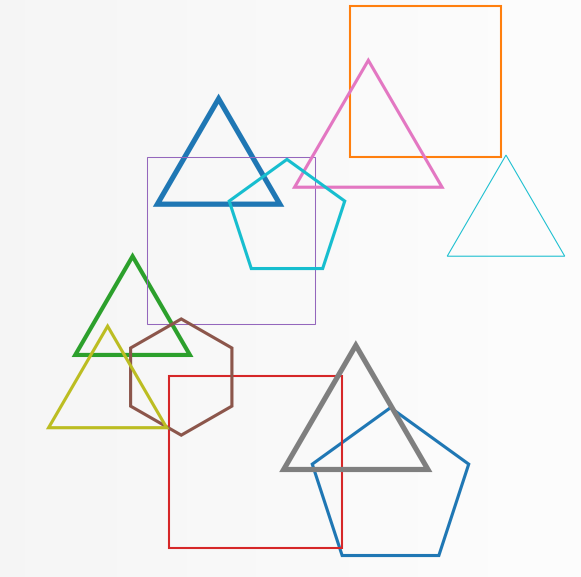[{"shape": "triangle", "thickness": 2.5, "radius": 0.61, "center": [0.376, 0.706]}, {"shape": "pentagon", "thickness": 1.5, "radius": 0.71, "center": [0.672, 0.152]}, {"shape": "square", "thickness": 1, "radius": 0.65, "center": [0.732, 0.858]}, {"shape": "triangle", "thickness": 2, "radius": 0.57, "center": [0.228, 0.441]}, {"shape": "square", "thickness": 1, "radius": 0.75, "center": [0.44, 0.199]}, {"shape": "square", "thickness": 0.5, "radius": 0.72, "center": [0.398, 0.583]}, {"shape": "hexagon", "thickness": 1.5, "radius": 0.5, "center": [0.312, 0.346]}, {"shape": "triangle", "thickness": 1.5, "radius": 0.73, "center": [0.634, 0.748]}, {"shape": "triangle", "thickness": 2.5, "radius": 0.72, "center": [0.612, 0.258]}, {"shape": "triangle", "thickness": 1.5, "radius": 0.59, "center": [0.185, 0.317]}, {"shape": "pentagon", "thickness": 1.5, "radius": 0.52, "center": [0.494, 0.619]}, {"shape": "triangle", "thickness": 0.5, "radius": 0.58, "center": [0.871, 0.614]}]